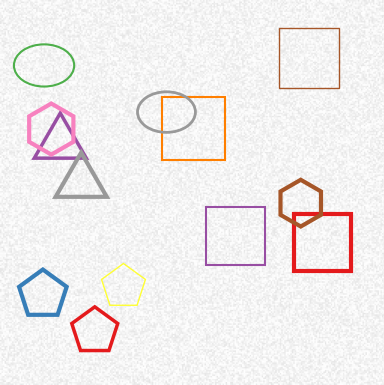[{"shape": "pentagon", "thickness": 2.5, "radius": 0.31, "center": [0.246, 0.14]}, {"shape": "square", "thickness": 3, "radius": 0.37, "center": [0.839, 0.371]}, {"shape": "pentagon", "thickness": 3, "radius": 0.33, "center": [0.111, 0.235]}, {"shape": "oval", "thickness": 1.5, "radius": 0.39, "center": [0.114, 0.83]}, {"shape": "square", "thickness": 1.5, "radius": 0.38, "center": [0.612, 0.387]}, {"shape": "triangle", "thickness": 2.5, "radius": 0.39, "center": [0.157, 0.628]}, {"shape": "square", "thickness": 1.5, "radius": 0.41, "center": [0.503, 0.666]}, {"shape": "pentagon", "thickness": 1, "radius": 0.3, "center": [0.321, 0.256]}, {"shape": "hexagon", "thickness": 3, "radius": 0.3, "center": [0.781, 0.472]}, {"shape": "square", "thickness": 1, "radius": 0.39, "center": [0.803, 0.85]}, {"shape": "hexagon", "thickness": 3, "radius": 0.33, "center": [0.133, 0.665]}, {"shape": "oval", "thickness": 2, "radius": 0.38, "center": [0.432, 0.709]}, {"shape": "triangle", "thickness": 3, "radius": 0.38, "center": [0.211, 0.527]}]